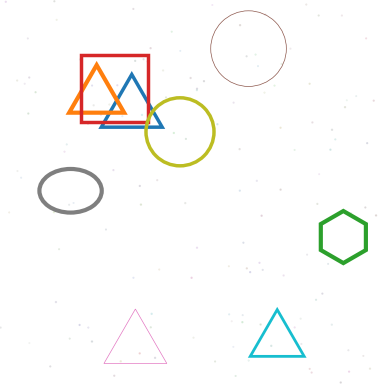[{"shape": "triangle", "thickness": 2.5, "radius": 0.46, "center": [0.342, 0.715]}, {"shape": "triangle", "thickness": 3, "radius": 0.41, "center": [0.251, 0.749]}, {"shape": "hexagon", "thickness": 3, "radius": 0.34, "center": [0.892, 0.384]}, {"shape": "square", "thickness": 2.5, "radius": 0.43, "center": [0.298, 0.769]}, {"shape": "circle", "thickness": 0.5, "radius": 0.49, "center": [0.646, 0.874]}, {"shape": "triangle", "thickness": 0.5, "radius": 0.47, "center": [0.352, 0.103]}, {"shape": "oval", "thickness": 3, "radius": 0.4, "center": [0.183, 0.504]}, {"shape": "circle", "thickness": 2.5, "radius": 0.44, "center": [0.468, 0.658]}, {"shape": "triangle", "thickness": 2, "radius": 0.4, "center": [0.72, 0.115]}]